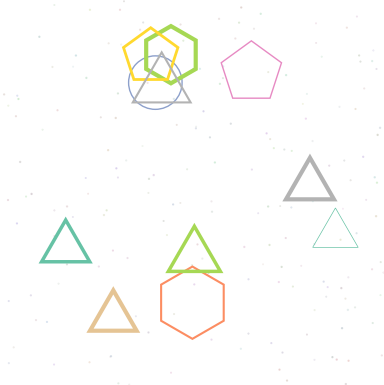[{"shape": "triangle", "thickness": 2.5, "radius": 0.36, "center": [0.171, 0.356]}, {"shape": "triangle", "thickness": 0.5, "radius": 0.34, "center": [0.871, 0.392]}, {"shape": "hexagon", "thickness": 1.5, "radius": 0.47, "center": [0.5, 0.214]}, {"shape": "circle", "thickness": 1, "radius": 0.35, "center": [0.403, 0.785]}, {"shape": "pentagon", "thickness": 1, "radius": 0.41, "center": [0.653, 0.812]}, {"shape": "triangle", "thickness": 2.5, "radius": 0.39, "center": [0.505, 0.334]}, {"shape": "hexagon", "thickness": 3, "radius": 0.37, "center": [0.444, 0.858]}, {"shape": "pentagon", "thickness": 2, "radius": 0.37, "center": [0.391, 0.854]}, {"shape": "triangle", "thickness": 3, "radius": 0.35, "center": [0.294, 0.176]}, {"shape": "triangle", "thickness": 3, "radius": 0.36, "center": [0.805, 0.518]}, {"shape": "triangle", "thickness": 1.5, "radius": 0.43, "center": [0.42, 0.777]}]